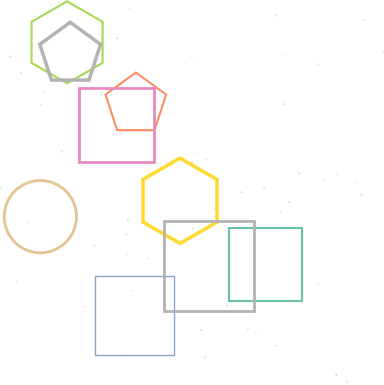[{"shape": "square", "thickness": 1.5, "radius": 0.47, "center": [0.689, 0.313]}, {"shape": "pentagon", "thickness": 1.5, "radius": 0.41, "center": [0.353, 0.729]}, {"shape": "square", "thickness": 1, "radius": 0.51, "center": [0.35, 0.181]}, {"shape": "square", "thickness": 2, "radius": 0.49, "center": [0.303, 0.675]}, {"shape": "hexagon", "thickness": 1.5, "radius": 0.53, "center": [0.174, 0.89]}, {"shape": "hexagon", "thickness": 2.5, "radius": 0.55, "center": [0.468, 0.479]}, {"shape": "circle", "thickness": 2, "radius": 0.47, "center": [0.105, 0.437]}, {"shape": "square", "thickness": 2, "radius": 0.58, "center": [0.542, 0.308]}, {"shape": "pentagon", "thickness": 2.5, "radius": 0.41, "center": [0.182, 0.859]}]